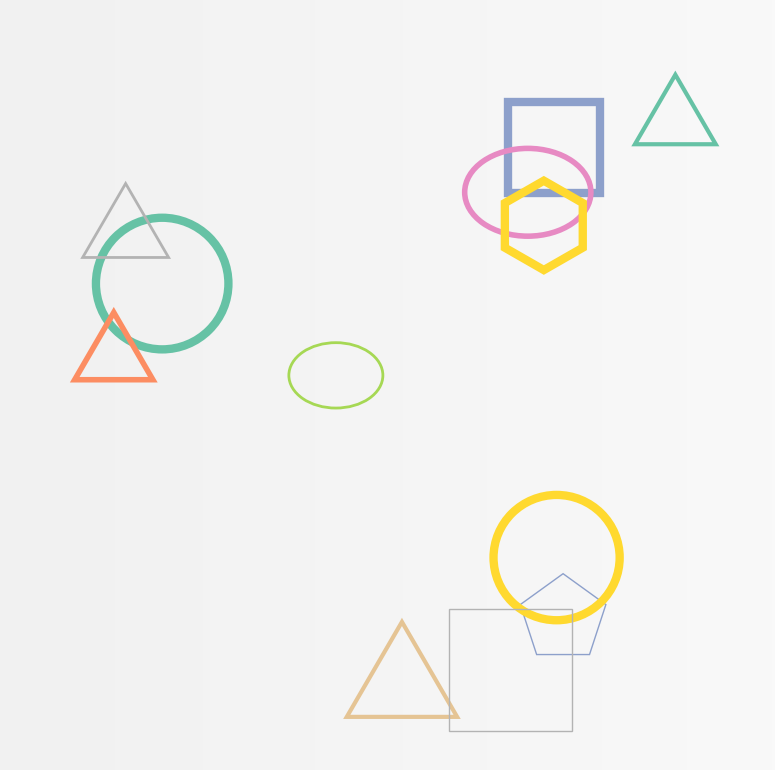[{"shape": "triangle", "thickness": 1.5, "radius": 0.3, "center": [0.871, 0.843]}, {"shape": "circle", "thickness": 3, "radius": 0.43, "center": [0.209, 0.632]}, {"shape": "triangle", "thickness": 2, "radius": 0.29, "center": [0.147, 0.536]}, {"shape": "square", "thickness": 3, "radius": 0.3, "center": [0.714, 0.808]}, {"shape": "pentagon", "thickness": 0.5, "radius": 0.29, "center": [0.727, 0.197]}, {"shape": "oval", "thickness": 2, "radius": 0.41, "center": [0.681, 0.75]}, {"shape": "oval", "thickness": 1, "radius": 0.3, "center": [0.433, 0.513]}, {"shape": "circle", "thickness": 3, "radius": 0.41, "center": [0.718, 0.276]}, {"shape": "hexagon", "thickness": 3, "radius": 0.29, "center": [0.702, 0.707]}, {"shape": "triangle", "thickness": 1.5, "radius": 0.41, "center": [0.519, 0.11]}, {"shape": "triangle", "thickness": 1, "radius": 0.32, "center": [0.162, 0.698]}, {"shape": "square", "thickness": 0.5, "radius": 0.4, "center": [0.658, 0.13]}]